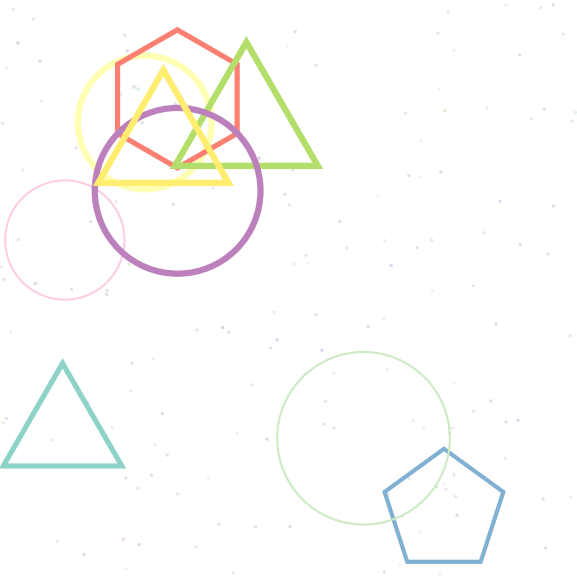[{"shape": "triangle", "thickness": 2.5, "radius": 0.59, "center": [0.108, 0.251]}, {"shape": "circle", "thickness": 3, "radius": 0.58, "center": [0.251, 0.787]}, {"shape": "hexagon", "thickness": 2.5, "radius": 0.6, "center": [0.307, 0.828]}, {"shape": "pentagon", "thickness": 2, "radius": 0.54, "center": [0.769, 0.114]}, {"shape": "triangle", "thickness": 3, "radius": 0.71, "center": [0.427, 0.783]}, {"shape": "circle", "thickness": 1, "radius": 0.52, "center": [0.112, 0.584]}, {"shape": "circle", "thickness": 3, "radius": 0.72, "center": [0.308, 0.669]}, {"shape": "circle", "thickness": 1, "radius": 0.75, "center": [0.629, 0.24]}, {"shape": "triangle", "thickness": 3, "radius": 0.65, "center": [0.283, 0.748]}]